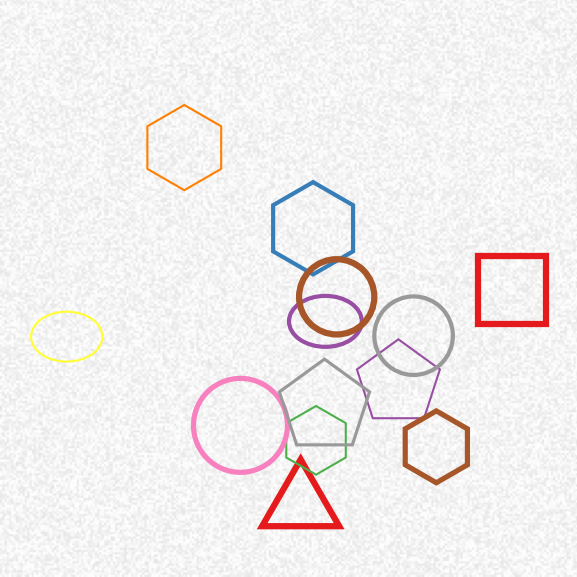[{"shape": "square", "thickness": 3, "radius": 0.3, "center": [0.886, 0.497]}, {"shape": "triangle", "thickness": 3, "radius": 0.39, "center": [0.521, 0.126]}, {"shape": "hexagon", "thickness": 2, "radius": 0.4, "center": [0.542, 0.604]}, {"shape": "hexagon", "thickness": 1, "radius": 0.3, "center": [0.547, 0.237]}, {"shape": "pentagon", "thickness": 1, "radius": 0.38, "center": [0.69, 0.336]}, {"shape": "oval", "thickness": 2, "radius": 0.32, "center": [0.563, 0.443]}, {"shape": "hexagon", "thickness": 1, "radius": 0.37, "center": [0.319, 0.744]}, {"shape": "oval", "thickness": 1, "radius": 0.31, "center": [0.116, 0.416]}, {"shape": "circle", "thickness": 3, "radius": 0.33, "center": [0.583, 0.485]}, {"shape": "hexagon", "thickness": 2.5, "radius": 0.31, "center": [0.756, 0.225]}, {"shape": "circle", "thickness": 2.5, "radius": 0.41, "center": [0.416, 0.263]}, {"shape": "circle", "thickness": 2, "radius": 0.34, "center": [0.716, 0.418]}, {"shape": "pentagon", "thickness": 1.5, "radius": 0.41, "center": [0.562, 0.295]}]